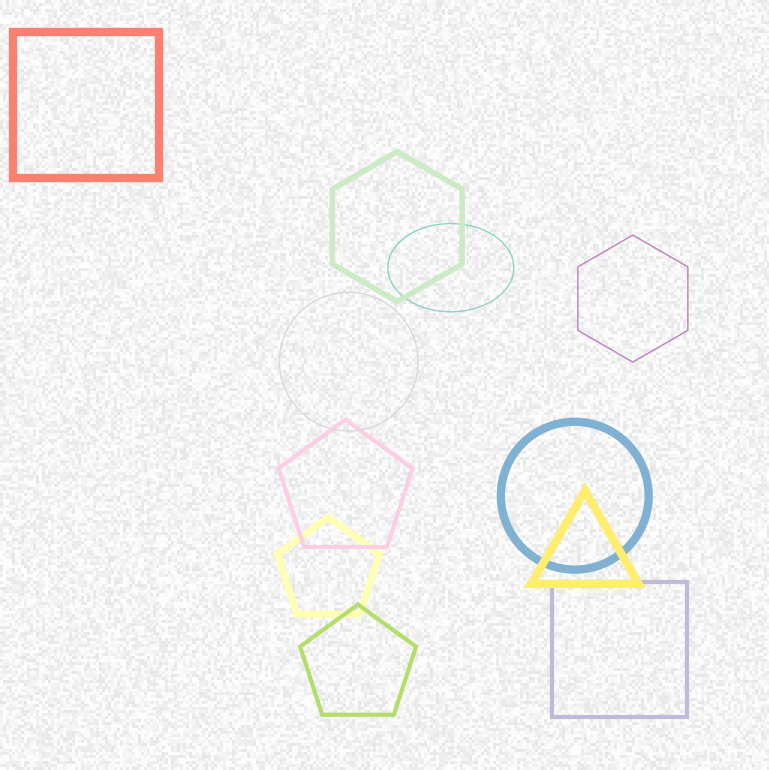[{"shape": "oval", "thickness": 0.5, "radius": 0.41, "center": [0.585, 0.652]}, {"shape": "pentagon", "thickness": 2.5, "radius": 0.35, "center": [0.426, 0.259]}, {"shape": "square", "thickness": 1.5, "radius": 0.44, "center": [0.805, 0.157]}, {"shape": "square", "thickness": 3, "radius": 0.48, "center": [0.112, 0.863]}, {"shape": "circle", "thickness": 3, "radius": 0.48, "center": [0.746, 0.356]}, {"shape": "pentagon", "thickness": 1.5, "radius": 0.4, "center": [0.465, 0.136]}, {"shape": "pentagon", "thickness": 1.5, "radius": 0.46, "center": [0.449, 0.363]}, {"shape": "circle", "thickness": 0.5, "radius": 0.45, "center": [0.453, 0.53]}, {"shape": "hexagon", "thickness": 0.5, "radius": 0.41, "center": [0.822, 0.612]}, {"shape": "hexagon", "thickness": 2, "radius": 0.49, "center": [0.516, 0.706]}, {"shape": "triangle", "thickness": 3, "radius": 0.4, "center": [0.76, 0.282]}]